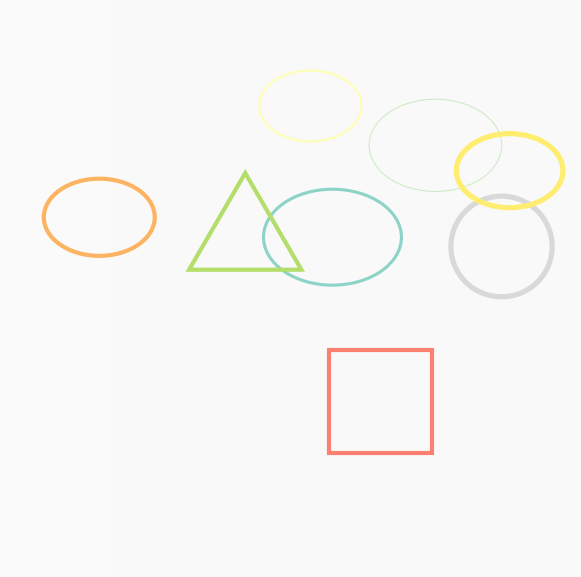[{"shape": "oval", "thickness": 1.5, "radius": 0.59, "center": [0.572, 0.588]}, {"shape": "oval", "thickness": 1, "radius": 0.44, "center": [0.534, 0.816]}, {"shape": "square", "thickness": 2, "radius": 0.44, "center": [0.654, 0.304]}, {"shape": "oval", "thickness": 2, "radius": 0.48, "center": [0.171, 0.623]}, {"shape": "triangle", "thickness": 2, "radius": 0.56, "center": [0.422, 0.588]}, {"shape": "circle", "thickness": 2.5, "radius": 0.44, "center": [0.863, 0.572]}, {"shape": "oval", "thickness": 0.5, "radius": 0.57, "center": [0.749, 0.748]}, {"shape": "oval", "thickness": 2.5, "radius": 0.46, "center": [0.877, 0.704]}]